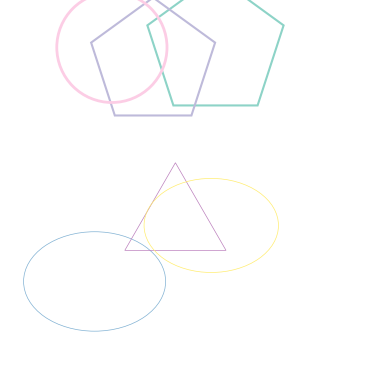[{"shape": "pentagon", "thickness": 1.5, "radius": 0.93, "center": [0.56, 0.877]}, {"shape": "pentagon", "thickness": 1.5, "radius": 0.85, "center": [0.398, 0.837]}, {"shape": "oval", "thickness": 0.5, "radius": 0.92, "center": [0.246, 0.269]}, {"shape": "circle", "thickness": 2, "radius": 0.72, "center": [0.291, 0.877]}, {"shape": "triangle", "thickness": 0.5, "radius": 0.76, "center": [0.456, 0.426]}, {"shape": "oval", "thickness": 0.5, "radius": 0.87, "center": [0.549, 0.414]}]